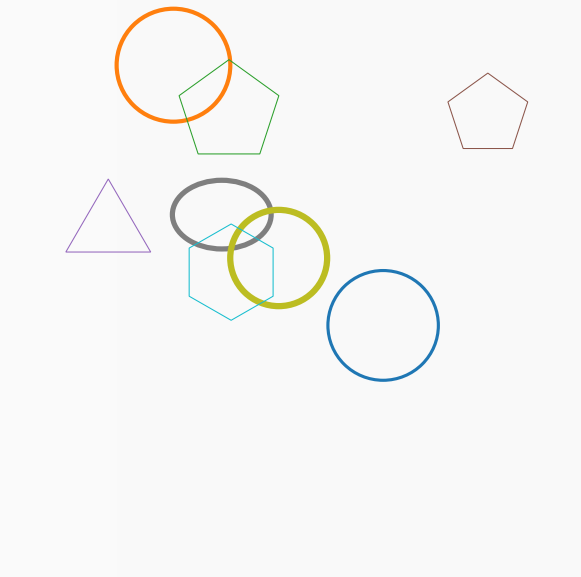[{"shape": "circle", "thickness": 1.5, "radius": 0.48, "center": [0.659, 0.436]}, {"shape": "circle", "thickness": 2, "radius": 0.49, "center": [0.298, 0.886]}, {"shape": "pentagon", "thickness": 0.5, "radius": 0.45, "center": [0.394, 0.806]}, {"shape": "triangle", "thickness": 0.5, "radius": 0.42, "center": [0.186, 0.605]}, {"shape": "pentagon", "thickness": 0.5, "radius": 0.36, "center": [0.839, 0.8]}, {"shape": "oval", "thickness": 2.5, "radius": 0.42, "center": [0.382, 0.628]}, {"shape": "circle", "thickness": 3, "radius": 0.42, "center": [0.479, 0.552]}, {"shape": "hexagon", "thickness": 0.5, "radius": 0.42, "center": [0.398, 0.528]}]